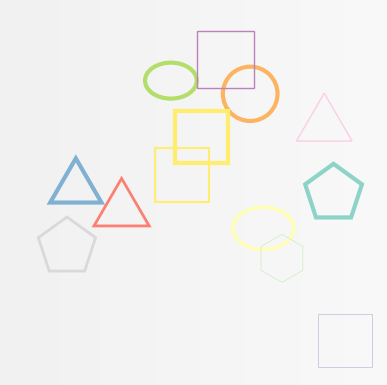[{"shape": "pentagon", "thickness": 3, "radius": 0.38, "center": [0.861, 0.497]}, {"shape": "oval", "thickness": 2.5, "radius": 0.39, "center": [0.68, 0.407]}, {"shape": "square", "thickness": 0.5, "radius": 0.35, "center": [0.891, 0.115]}, {"shape": "triangle", "thickness": 2, "radius": 0.41, "center": [0.314, 0.454]}, {"shape": "triangle", "thickness": 3, "radius": 0.38, "center": [0.196, 0.512]}, {"shape": "circle", "thickness": 3, "radius": 0.35, "center": [0.646, 0.756]}, {"shape": "oval", "thickness": 3, "radius": 0.33, "center": [0.441, 0.791]}, {"shape": "triangle", "thickness": 1, "radius": 0.41, "center": [0.837, 0.675]}, {"shape": "pentagon", "thickness": 2, "radius": 0.39, "center": [0.173, 0.359]}, {"shape": "square", "thickness": 1, "radius": 0.37, "center": [0.582, 0.846]}, {"shape": "hexagon", "thickness": 0.5, "radius": 0.31, "center": [0.728, 0.329]}, {"shape": "square", "thickness": 3, "radius": 0.34, "center": [0.519, 0.644]}, {"shape": "square", "thickness": 1.5, "radius": 0.35, "center": [0.47, 0.546]}]